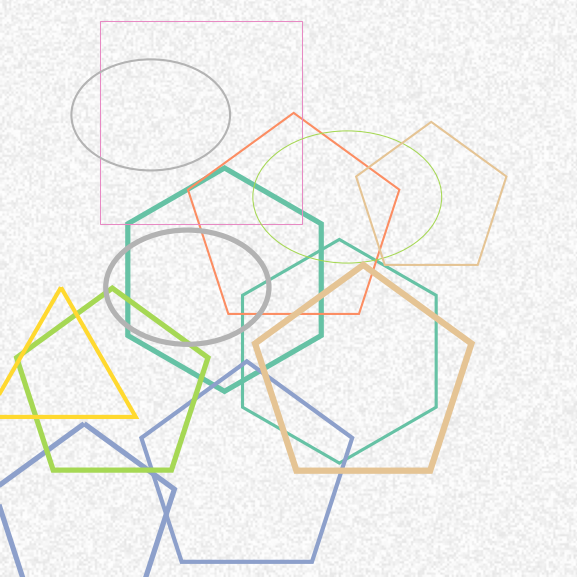[{"shape": "hexagon", "thickness": 2.5, "radius": 0.97, "center": [0.389, 0.515]}, {"shape": "hexagon", "thickness": 1.5, "radius": 0.97, "center": [0.588, 0.391]}, {"shape": "pentagon", "thickness": 1, "radius": 0.96, "center": [0.508, 0.611]}, {"shape": "pentagon", "thickness": 2, "radius": 0.96, "center": [0.427, 0.182]}, {"shape": "pentagon", "thickness": 2.5, "radius": 0.82, "center": [0.146, 0.101]}, {"shape": "square", "thickness": 0.5, "radius": 0.88, "center": [0.349, 0.787]}, {"shape": "oval", "thickness": 0.5, "radius": 0.82, "center": [0.601, 0.658]}, {"shape": "pentagon", "thickness": 2.5, "radius": 0.87, "center": [0.194, 0.326]}, {"shape": "triangle", "thickness": 2, "radius": 0.75, "center": [0.106, 0.352]}, {"shape": "pentagon", "thickness": 3, "radius": 0.98, "center": [0.629, 0.343]}, {"shape": "pentagon", "thickness": 1, "radius": 0.68, "center": [0.747, 0.651]}, {"shape": "oval", "thickness": 2.5, "radius": 0.71, "center": [0.324, 0.502]}, {"shape": "oval", "thickness": 1, "radius": 0.69, "center": [0.261, 0.8]}]